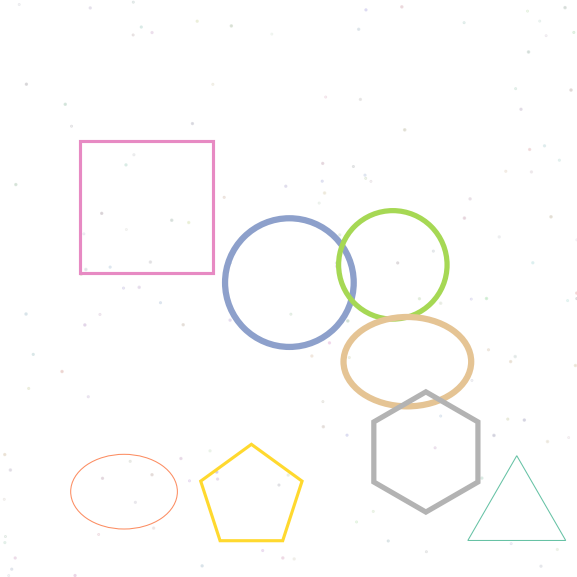[{"shape": "triangle", "thickness": 0.5, "radius": 0.49, "center": [0.895, 0.112]}, {"shape": "oval", "thickness": 0.5, "radius": 0.46, "center": [0.215, 0.148]}, {"shape": "circle", "thickness": 3, "radius": 0.56, "center": [0.501, 0.51]}, {"shape": "square", "thickness": 1.5, "radius": 0.57, "center": [0.254, 0.641]}, {"shape": "circle", "thickness": 2.5, "radius": 0.47, "center": [0.68, 0.541]}, {"shape": "pentagon", "thickness": 1.5, "radius": 0.46, "center": [0.435, 0.137]}, {"shape": "oval", "thickness": 3, "radius": 0.55, "center": [0.705, 0.373]}, {"shape": "hexagon", "thickness": 2.5, "radius": 0.52, "center": [0.737, 0.217]}]